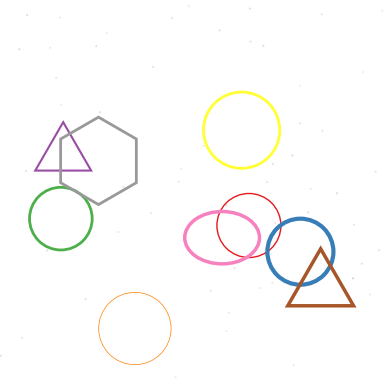[{"shape": "circle", "thickness": 1, "radius": 0.42, "center": [0.647, 0.414]}, {"shape": "circle", "thickness": 3, "radius": 0.43, "center": [0.78, 0.346]}, {"shape": "circle", "thickness": 2, "radius": 0.41, "center": [0.158, 0.432]}, {"shape": "triangle", "thickness": 1.5, "radius": 0.42, "center": [0.164, 0.599]}, {"shape": "circle", "thickness": 0.5, "radius": 0.47, "center": [0.35, 0.147]}, {"shape": "circle", "thickness": 2, "radius": 0.5, "center": [0.628, 0.662]}, {"shape": "triangle", "thickness": 2.5, "radius": 0.49, "center": [0.833, 0.255]}, {"shape": "oval", "thickness": 2.5, "radius": 0.49, "center": [0.577, 0.383]}, {"shape": "hexagon", "thickness": 2, "radius": 0.57, "center": [0.256, 0.582]}]